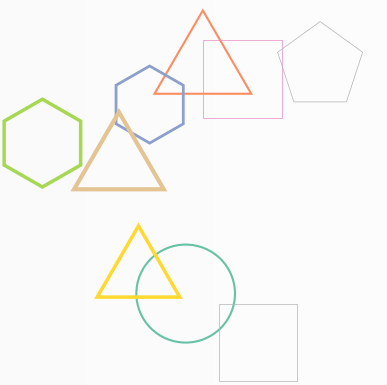[{"shape": "circle", "thickness": 1.5, "radius": 0.64, "center": [0.479, 0.237]}, {"shape": "triangle", "thickness": 1.5, "radius": 0.72, "center": [0.523, 0.829]}, {"shape": "hexagon", "thickness": 2, "radius": 0.5, "center": [0.386, 0.728]}, {"shape": "square", "thickness": 0.5, "radius": 0.51, "center": [0.627, 0.795]}, {"shape": "hexagon", "thickness": 2.5, "radius": 0.57, "center": [0.109, 0.628]}, {"shape": "triangle", "thickness": 2.5, "radius": 0.62, "center": [0.357, 0.29]}, {"shape": "triangle", "thickness": 3, "radius": 0.67, "center": [0.307, 0.575]}, {"shape": "square", "thickness": 0.5, "radius": 0.5, "center": [0.666, 0.11]}, {"shape": "pentagon", "thickness": 0.5, "radius": 0.58, "center": [0.826, 0.829]}]